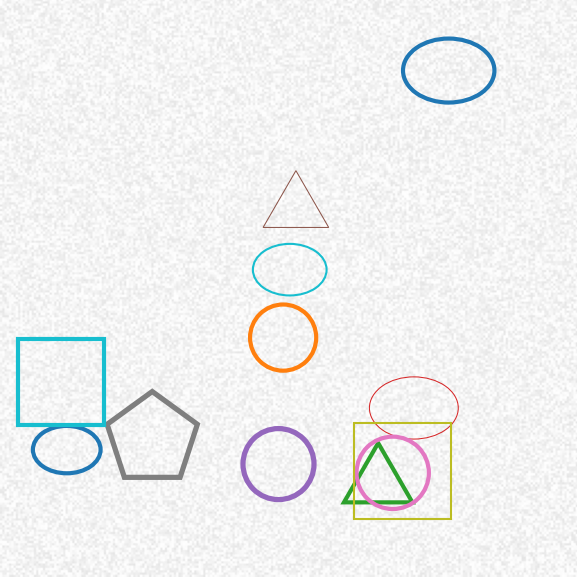[{"shape": "oval", "thickness": 2, "radius": 0.4, "center": [0.777, 0.877]}, {"shape": "oval", "thickness": 2, "radius": 0.29, "center": [0.116, 0.221]}, {"shape": "circle", "thickness": 2, "radius": 0.29, "center": [0.49, 0.415]}, {"shape": "triangle", "thickness": 2, "radius": 0.34, "center": [0.655, 0.163]}, {"shape": "oval", "thickness": 0.5, "radius": 0.38, "center": [0.717, 0.293]}, {"shape": "circle", "thickness": 2.5, "radius": 0.31, "center": [0.482, 0.196]}, {"shape": "triangle", "thickness": 0.5, "radius": 0.33, "center": [0.512, 0.638]}, {"shape": "circle", "thickness": 2, "radius": 0.31, "center": [0.68, 0.18]}, {"shape": "pentagon", "thickness": 2.5, "radius": 0.41, "center": [0.264, 0.239]}, {"shape": "square", "thickness": 1, "radius": 0.42, "center": [0.697, 0.183]}, {"shape": "oval", "thickness": 1, "radius": 0.32, "center": [0.502, 0.532]}, {"shape": "square", "thickness": 2, "radius": 0.37, "center": [0.105, 0.338]}]